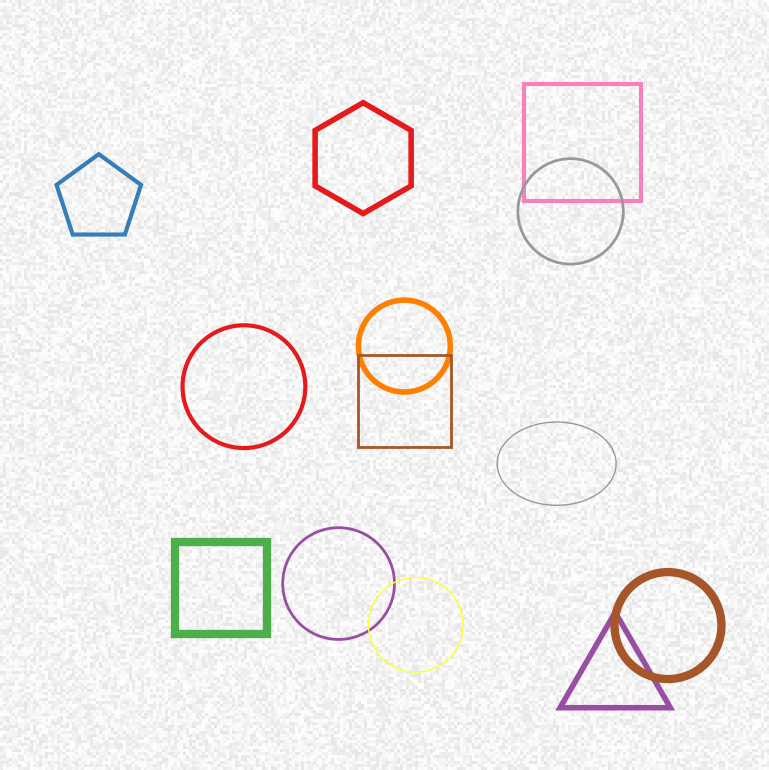[{"shape": "hexagon", "thickness": 2, "radius": 0.36, "center": [0.472, 0.795]}, {"shape": "circle", "thickness": 1.5, "radius": 0.4, "center": [0.317, 0.498]}, {"shape": "pentagon", "thickness": 1.5, "radius": 0.29, "center": [0.128, 0.742]}, {"shape": "square", "thickness": 3, "radius": 0.3, "center": [0.287, 0.236]}, {"shape": "triangle", "thickness": 2, "radius": 0.41, "center": [0.799, 0.122]}, {"shape": "circle", "thickness": 1, "radius": 0.36, "center": [0.44, 0.242]}, {"shape": "circle", "thickness": 2, "radius": 0.3, "center": [0.525, 0.551]}, {"shape": "circle", "thickness": 0.5, "radius": 0.31, "center": [0.54, 0.189]}, {"shape": "square", "thickness": 1, "radius": 0.3, "center": [0.525, 0.479]}, {"shape": "circle", "thickness": 3, "radius": 0.35, "center": [0.868, 0.188]}, {"shape": "square", "thickness": 1.5, "radius": 0.38, "center": [0.757, 0.815]}, {"shape": "oval", "thickness": 0.5, "radius": 0.39, "center": [0.723, 0.398]}, {"shape": "circle", "thickness": 1, "radius": 0.34, "center": [0.741, 0.725]}]